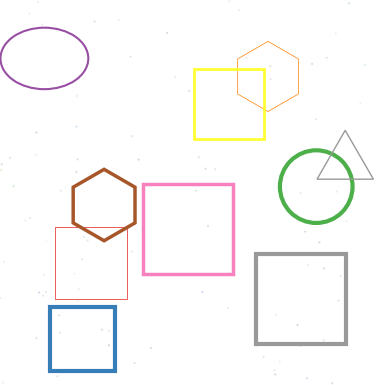[{"shape": "square", "thickness": 0.5, "radius": 0.47, "center": [0.236, 0.316]}, {"shape": "square", "thickness": 3, "radius": 0.42, "center": [0.214, 0.12]}, {"shape": "circle", "thickness": 3, "radius": 0.47, "center": [0.821, 0.515]}, {"shape": "oval", "thickness": 1.5, "radius": 0.57, "center": [0.115, 0.848]}, {"shape": "hexagon", "thickness": 0.5, "radius": 0.46, "center": [0.696, 0.801]}, {"shape": "square", "thickness": 2, "radius": 0.45, "center": [0.595, 0.729]}, {"shape": "hexagon", "thickness": 2.5, "radius": 0.46, "center": [0.27, 0.467]}, {"shape": "square", "thickness": 2.5, "radius": 0.59, "center": [0.488, 0.406]}, {"shape": "triangle", "thickness": 1, "radius": 0.42, "center": [0.897, 0.577]}, {"shape": "square", "thickness": 3, "radius": 0.59, "center": [0.783, 0.223]}]